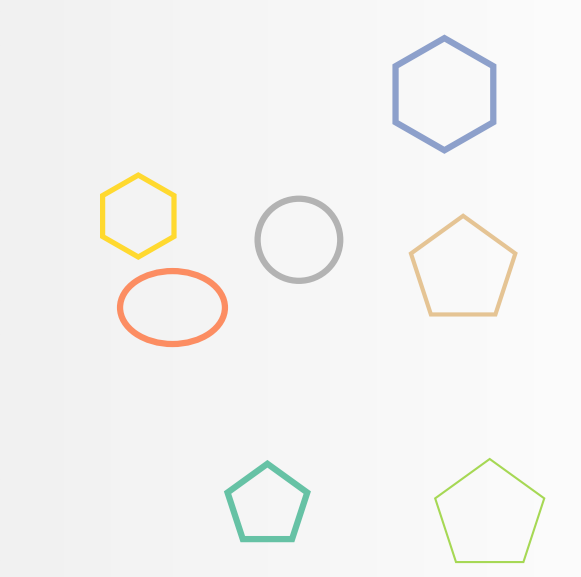[{"shape": "pentagon", "thickness": 3, "radius": 0.36, "center": [0.46, 0.124]}, {"shape": "oval", "thickness": 3, "radius": 0.45, "center": [0.297, 0.467]}, {"shape": "hexagon", "thickness": 3, "radius": 0.49, "center": [0.765, 0.836]}, {"shape": "pentagon", "thickness": 1, "radius": 0.49, "center": [0.843, 0.106]}, {"shape": "hexagon", "thickness": 2.5, "radius": 0.35, "center": [0.238, 0.625]}, {"shape": "pentagon", "thickness": 2, "radius": 0.47, "center": [0.797, 0.531]}, {"shape": "circle", "thickness": 3, "radius": 0.36, "center": [0.514, 0.584]}]